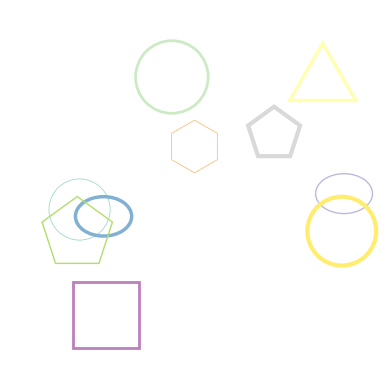[{"shape": "circle", "thickness": 0.5, "radius": 0.4, "center": [0.207, 0.456]}, {"shape": "triangle", "thickness": 2.5, "radius": 0.5, "center": [0.838, 0.789]}, {"shape": "oval", "thickness": 1, "radius": 0.37, "center": [0.894, 0.497]}, {"shape": "oval", "thickness": 2.5, "radius": 0.37, "center": [0.269, 0.438]}, {"shape": "hexagon", "thickness": 0.5, "radius": 0.34, "center": [0.505, 0.62]}, {"shape": "pentagon", "thickness": 1, "radius": 0.48, "center": [0.201, 0.394]}, {"shape": "pentagon", "thickness": 3, "radius": 0.36, "center": [0.712, 0.652]}, {"shape": "square", "thickness": 2, "radius": 0.43, "center": [0.275, 0.182]}, {"shape": "circle", "thickness": 2, "radius": 0.47, "center": [0.446, 0.8]}, {"shape": "circle", "thickness": 3, "radius": 0.45, "center": [0.888, 0.4]}]